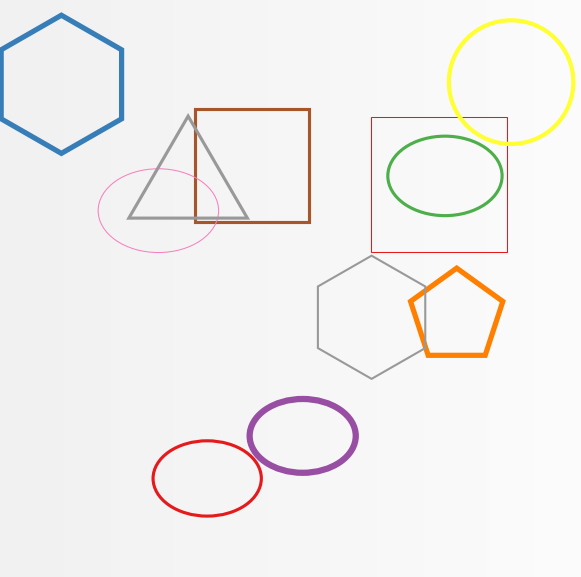[{"shape": "square", "thickness": 0.5, "radius": 0.58, "center": [0.755, 0.68]}, {"shape": "oval", "thickness": 1.5, "radius": 0.47, "center": [0.356, 0.171]}, {"shape": "hexagon", "thickness": 2.5, "radius": 0.6, "center": [0.106, 0.853]}, {"shape": "oval", "thickness": 1.5, "radius": 0.49, "center": [0.766, 0.695]}, {"shape": "oval", "thickness": 3, "radius": 0.46, "center": [0.521, 0.244]}, {"shape": "pentagon", "thickness": 2.5, "radius": 0.42, "center": [0.786, 0.451]}, {"shape": "circle", "thickness": 2, "radius": 0.54, "center": [0.879, 0.857]}, {"shape": "square", "thickness": 1.5, "radius": 0.49, "center": [0.433, 0.713]}, {"shape": "oval", "thickness": 0.5, "radius": 0.52, "center": [0.272, 0.634]}, {"shape": "triangle", "thickness": 1.5, "radius": 0.59, "center": [0.324, 0.68]}, {"shape": "hexagon", "thickness": 1, "radius": 0.53, "center": [0.639, 0.45]}]